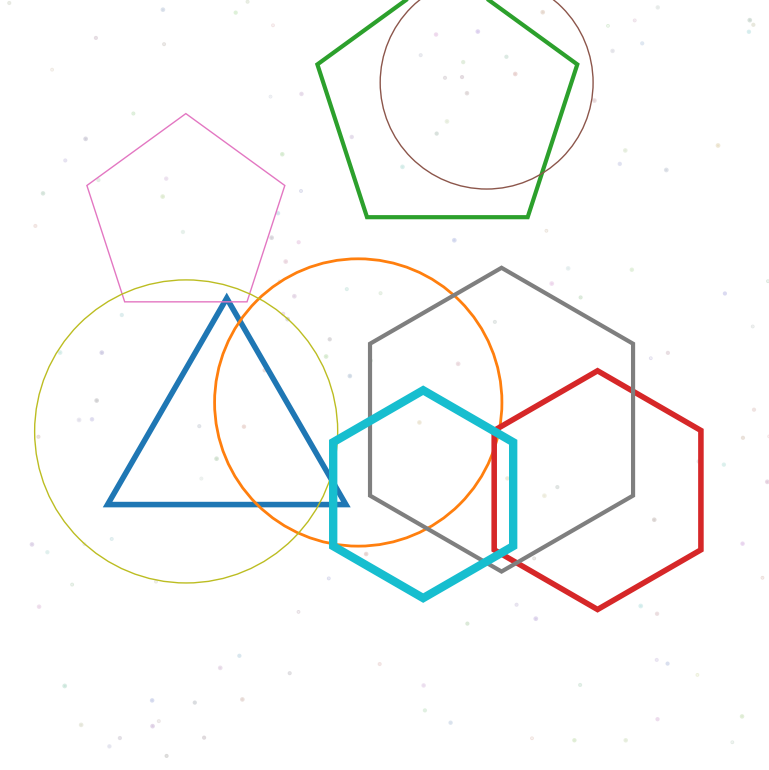[{"shape": "triangle", "thickness": 2, "radius": 0.89, "center": [0.294, 0.434]}, {"shape": "circle", "thickness": 1, "radius": 0.93, "center": [0.465, 0.477]}, {"shape": "pentagon", "thickness": 1.5, "radius": 0.89, "center": [0.581, 0.862]}, {"shape": "hexagon", "thickness": 2, "radius": 0.78, "center": [0.776, 0.363]}, {"shape": "circle", "thickness": 0.5, "radius": 0.69, "center": [0.632, 0.893]}, {"shape": "pentagon", "thickness": 0.5, "radius": 0.68, "center": [0.241, 0.717]}, {"shape": "hexagon", "thickness": 1.5, "radius": 0.99, "center": [0.651, 0.455]}, {"shape": "circle", "thickness": 0.5, "radius": 0.98, "center": [0.242, 0.44]}, {"shape": "hexagon", "thickness": 3, "radius": 0.67, "center": [0.55, 0.358]}]